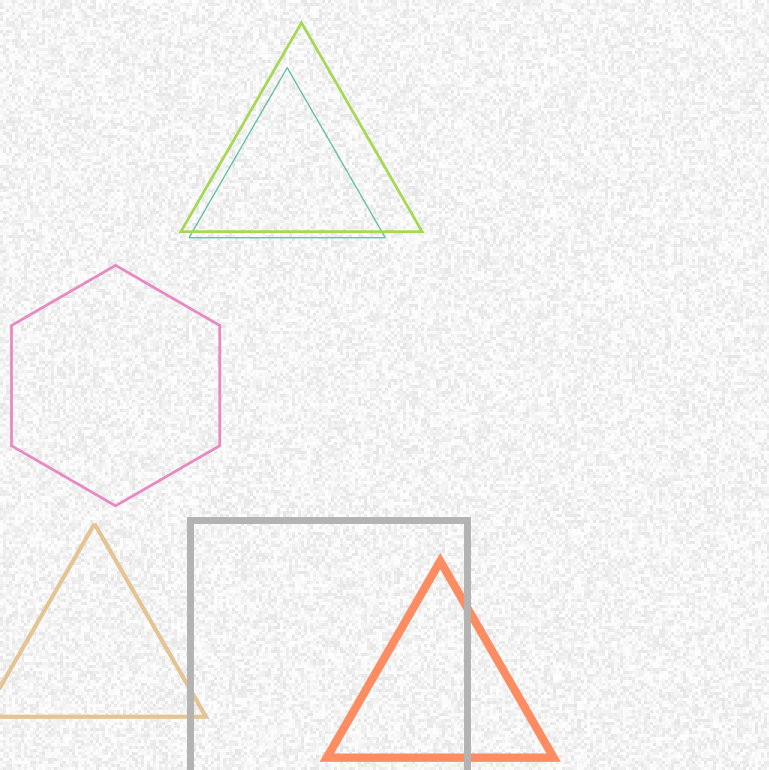[{"shape": "triangle", "thickness": 0.5, "radius": 0.74, "center": [0.373, 0.765]}, {"shape": "triangle", "thickness": 3, "radius": 0.85, "center": [0.572, 0.101]}, {"shape": "hexagon", "thickness": 1, "radius": 0.78, "center": [0.15, 0.499]}, {"shape": "triangle", "thickness": 1, "radius": 0.9, "center": [0.392, 0.79]}, {"shape": "triangle", "thickness": 1.5, "radius": 0.84, "center": [0.123, 0.153]}, {"shape": "square", "thickness": 2.5, "radius": 0.9, "center": [0.426, 0.145]}]